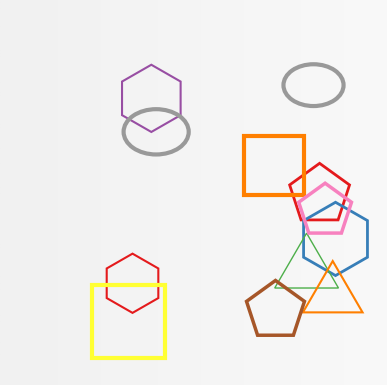[{"shape": "pentagon", "thickness": 2, "radius": 0.41, "center": [0.825, 0.495]}, {"shape": "hexagon", "thickness": 1.5, "radius": 0.38, "center": [0.342, 0.264]}, {"shape": "hexagon", "thickness": 2, "radius": 0.48, "center": [0.866, 0.379]}, {"shape": "triangle", "thickness": 1, "radius": 0.47, "center": [0.791, 0.299]}, {"shape": "hexagon", "thickness": 1.5, "radius": 0.44, "center": [0.391, 0.745]}, {"shape": "triangle", "thickness": 1.5, "radius": 0.44, "center": [0.859, 0.233]}, {"shape": "square", "thickness": 3, "radius": 0.39, "center": [0.707, 0.57]}, {"shape": "square", "thickness": 3, "radius": 0.47, "center": [0.332, 0.165]}, {"shape": "pentagon", "thickness": 2.5, "radius": 0.39, "center": [0.711, 0.193]}, {"shape": "pentagon", "thickness": 2.5, "radius": 0.36, "center": [0.839, 0.453]}, {"shape": "oval", "thickness": 3, "radius": 0.42, "center": [0.403, 0.658]}, {"shape": "oval", "thickness": 3, "radius": 0.39, "center": [0.809, 0.779]}]